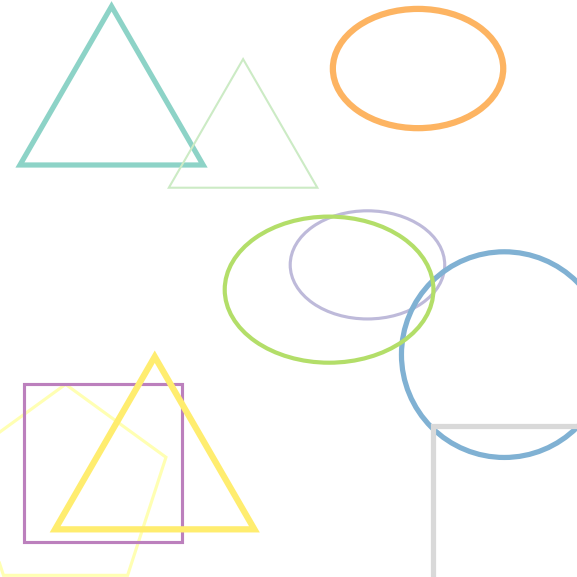[{"shape": "triangle", "thickness": 2.5, "radius": 0.92, "center": [0.193, 0.805]}, {"shape": "pentagon", "thickness": 1.5, "radius": 0.91, "center": [0.113, 0.151]}, {"shape": "oval", "thickness": 1.5, "radius": 0.67, "center": [0.636, 0.54]}, {"shape": "circle", "thickness": 2.5, "radius": 0.89, "center": [0.873, 0.385]}, {"shape": "oval", "thickness": 3, "radius": 0.74, "center": [0.724, 0.88]}, {"shape": "oval", "thickness": 2, "radius": 0.9, "center": [0.57, 0.498]}, {"shape": "square", "thickness": 2.5, "radius": 0.68, "center": [0.885, 0.126]}, {"shape": "square", "thickness": 1.5, "radius": 0.68, "center": [0.179, 0.197]}, {"shape": "triangle", "thickness": 1, "radius": 0.74, "center": [0.421, 0.748]}, {"shape": "triangle", "thickness": 3, "radius": 1.0, "center": [0.268, 0.182]}]